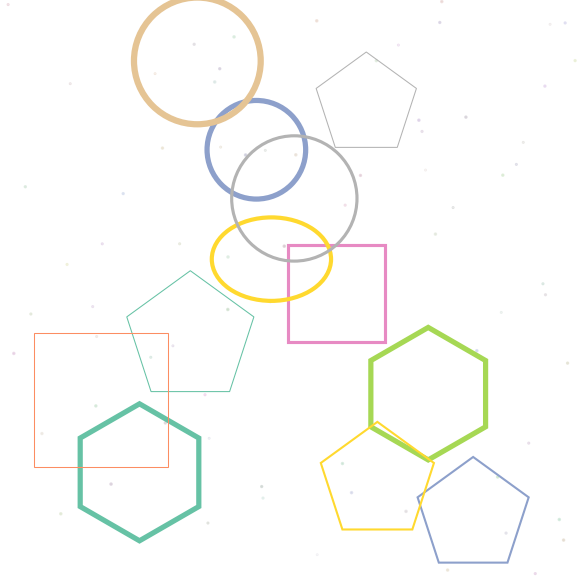[{"shape": "pentagon", "thickness": 0.5, "radius": 0.58, "center": [0.33, 0.415]}, {"shape": "hexagon", "thickness": 2.5, "radius": 0.59, "center": [0.242, 0.181]}, {"shape": "square", "thickness": 0.5, "radius": 0.58, "center": [0.175, 0.307]}, {"shape": "circle", "thickness": 2.5, "radius": 0.43, "center": [0.444, 0.74]}, {"shape": "pentagon", "thickness": 1, "radius": 0.51, "center": [0.819, 0.107]}, {"shape": "square", "thickness": 1.5, "radius": 0.42, "center": [0.583, 0.492]}, {"shape": "hexagon", "thickness": 2.5, "radius": 0.57, "center": [0.742, 0.317]}, {"shape": "pentagon", "thickness": 1, "radius": 0.52, "center": [0.653, 0.166]}, {"shape": "oval", "thickness": 2, "radius": 0.52, "center": [0.47, 0.55]}, {"shape": "circle", "thickness": 3, "radius": 0.55, "center": [0.342, 0.894]}, {"shape": "circle", "thickness": 1.5, "radius": 0.54, "center": [0.51, 0.655]}, {"shape": "pentagon", "thickness": 0.5, "radius": 0.46, "center": [0.634, 0.818]}]